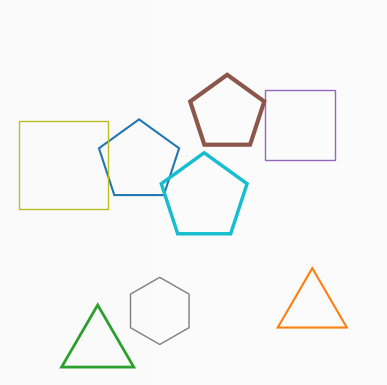[{"shape": "pentagon", "thickness": 1.5, "radius": 0.54, "center": [0.359, 0.581]}, {"shape": "triangle", "thickness": 1.5, "radius": 0.51, "center": [0.806, 0.201]}, {"shape": "triangle", "thickness": 2, "radius": 0.54, "center": [0.252, 0.1]}, {"shape": "square", "thickness": 1, "radius": 0.46, "center": [0.774, 0.676]}, {"shape": "pentagon", "thickness": 3, "radius": 0.5, "center": [0.586, 0.705]}, {"shape": "hexagon", "thickness": 1, "radius": 0.44, "center": [0.412, 0.192]}, {"shape": "square", "thickness": 1, "radius": 0.57, "center": [0.164, 0.571]}, {"shape": "pentagon", "thickness": 2.5, "radius": 0.58, "center": [0.527, 0.487]}]